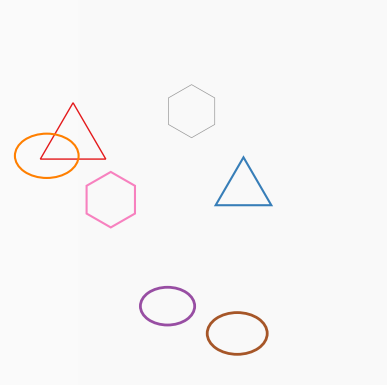[{"shape": "triangle", "thickness": 1, "radius": 0.49, "center": [0.189, 0.636]}, {"shape": "triangle", "thickness": 1.5, "radius": 0.41, "center": [0.628, 0.508]}, {"shape": "oval", "thickness": 2, "radius": 0.35, "center": [0.432, 0.205]}, {"shape": "oval", "thickness": 1.5, "radius": 0.41, "center": [0.121, 0.595]}, {"shape": "oval", "thickness": 2, "radius": 0.39, "center": [0.612, 0.134]}, {"shape": "hexagon", "thickness": 1.5, "radius": 0.36, "center": [0.286, 0.481]}, {"shape": "hexagon", "thickness": 0.5, "radius": 0.34, "center": [0.494, 0.711]}]